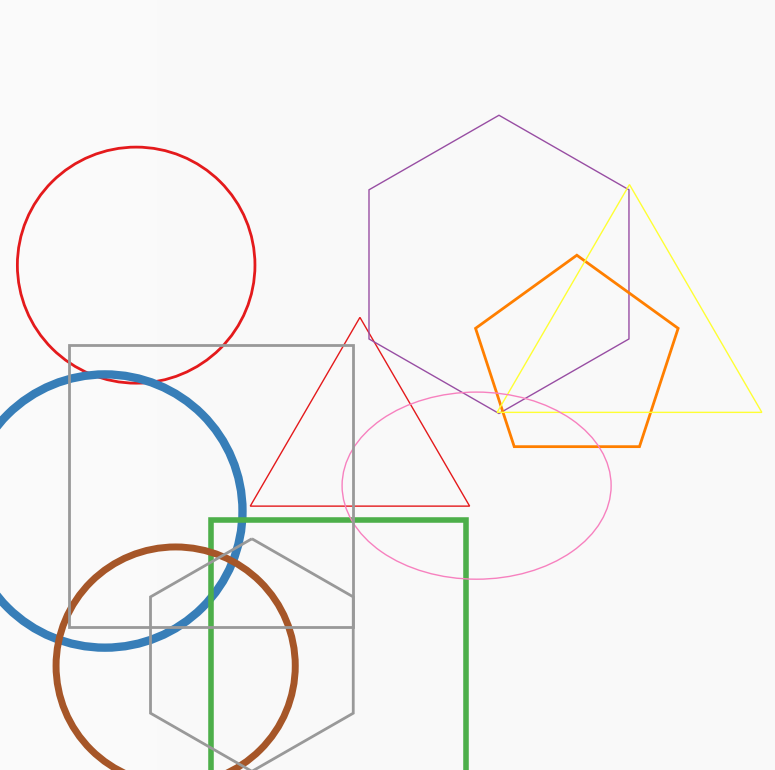[{"shape": "circle", "thickness": 1, "radius": 0.77, "center": [0.176, 0.656]}, {"shape": "triangle", "thickness": 0.5, "radius": 0.82, "center": [0.464, 0.424]}, {"shape": "circle", "thickness": 3, "radius": 0.89, "center": [0.135, 0.336]}, {"shape": "square", "thickness": 2, "radius": 0.82, "center": [0.436, 0.161]}, {"shape": "hexagon", "thickness": 0.5, "radius": 0.97, "center": [0.644, 0.657]}, {"shape": "pentagon", "thickness": 1, "radius": 0.69, "center": [0.744, 0.531]}, {"shape": "triangle", "thickness": 0.5, "radius": 0.99, "center": [0.812, 0.563]}, {"shape": "circle", "thickness": 2.5, "radius": 0.77, "center": [0.227, 0.135]}, {"shape": "oval", "thickness": 0.5, "radius": 0.87, "center": [0.615, 0.369]}, {"shape": "square", "thickness": 1, "radius": 0.92, "center": [0.273, 0.369]}, {"shape": "hexagon", "thickness": 1, "radius": 0.76, "center": [0.325, 0.149]}]